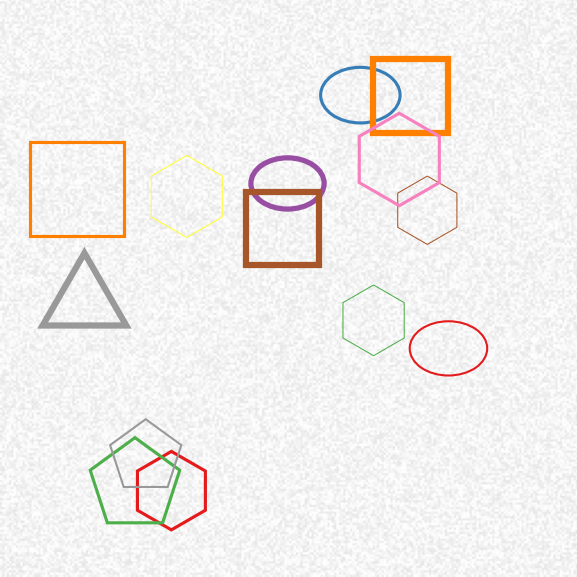[{"shape": "hexagon", "thickness": 1.5, "radius": 0.34, "center": [0.297, 0.15]}, {"shape": "oval", "thickness": 1, "radius": 0.34, "center": [0.777, 0.396]}, {"shape": "oval", "thickness": 1.5, "radius": 0.34, "center": [0.624, 0.834]}, {"shape": "hexagon", "thickness": 0.5, "radius": 0.31, "center": [0.647, 0.444]}, {"shape": "pentagon", "thickness": 1.5, "radius": 0.41, "center": [0.234, 0.16]}, {"shape": "oval", "thickness": 2.5, "radius": 0.32, "center": [0.498, 0.681]}, {"shape": "square", "thickness": 1.5, "radius": 0.41, "center": [0.133, 0.672]}, {"shape": "square", "thickness": 3, "radius": 0.32, "center": [0.711, 0.833]}, {"shape": "hexagon", "thickness": 0.5, "radius": 0.35, "center": [0.323, 0.659]}, {"shape": "square", "thickness": 3, "radius": 0.31, "center": [0.489, 0.604]}, {"shape": "hexagon", "thickness": 0.5, "radius": 0.3, "center": [0.74, 0.635]}, {"shape": "hexagon", "thickness": 1.5, "radius": 0.4, "center": [0.691, 0.723]}, {"shape": "triangle", "thickness": 3, "radius": 0.42, "center": [0.146, 0.477]}, {"shape": "pentagon", "thickness": 1, "radius": 0.32, "center": [0.252, 0.208]}]